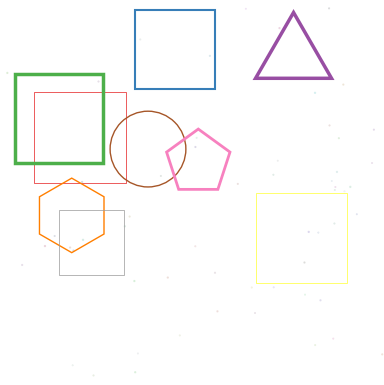[{"shape": "square", "thickness": 0.5, "radius": 0.59, "center": [0.208, 0.643]}, {"shape": "square", "thickness": 1.5, "radius": 0.52, "center": [0.455, 0.871]}, {"shape": "square", "thickness": 2.5, "radius": 0.57, "center": [0.153, 0.692]}, {"shape": "triangle", "thickness": 2.5, "radius": 0.57, "center": [0.762, 0.854]}, {"shape": "hexagon", "thickness": 1, "radius": 0.48, "center": [0.186, 0.441]}, {"shape": "square", "thickness": 0.5, "radius": 0.59, "center": [0.783, 0.381]}, {"shape": "circle", "thickness": 1, "radius": 0.49, "center": [0.384, 0.613]}, {"shape": "pentagon", "thickness": 2, "radius": 0.43, "center": [0.515, 0.578]}, {"shape": "square", "thickness": 0.5, "radius": 0.42, "center": [0.237, 0.37]}]